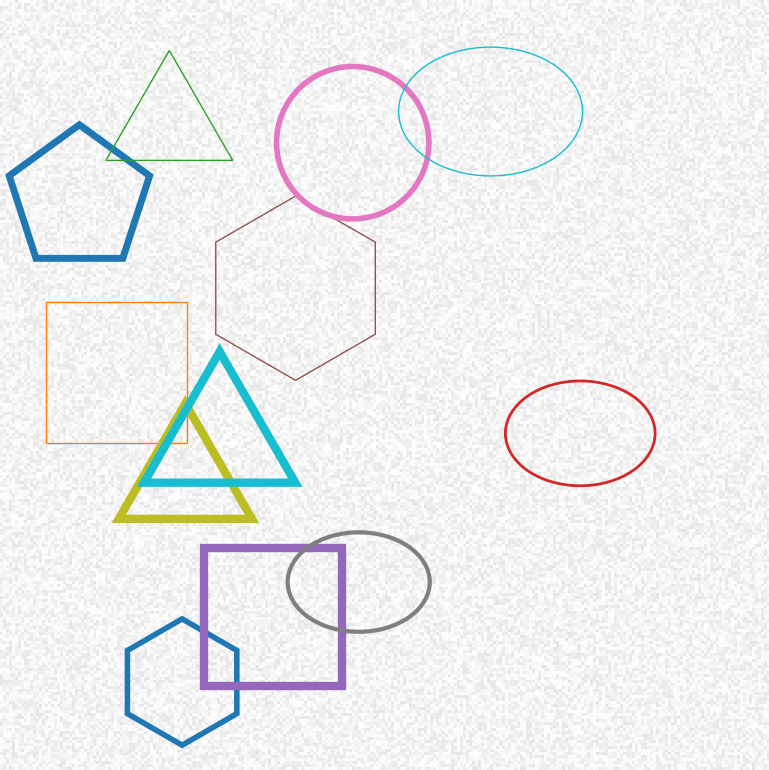[{"shape": "pentagon", "thickness": 2.5, "radius": 0.48, "center": [0.103, 0.742]}, {"shape": "hexagon", "thickness": 2, "radius": 0.41, "center": [0.237, 0.114]}, {"shape": "square", "thickness": 0.5, "radius": 0.46, "center": [0.151, 0.516]}, {"shape": "triangle", "thickness": 0.5, "radius": 0.48, "center": [0.22, 0.839]}, {"shape": "oval", "thickness": 1, "radius": 0.49, "center": [0.754, 0.437]}, {"shape": "square", "thickness": 3, "radius": 0.45, "center": [0.355, 0.199]}, {"shape": "hexagon", "thickness": 0.5, "radius": 0.6, "center": [0.384, 0.626]}, {"shape": "circle", "thickness": 2, "radius": 0.49, "center": [0.458, 0.815]}, {"shape": "oval", "thickness": 1.5, "radius": 0.46, "center": [0.466, 0.244]}, {"shape": "triangle", "thickness": 3, "radius": 0.5, "center": [0.241, 0.376]}, {"shape": "triangle", "thickness": 3, "radius": 0.57, "center": [0.285, 0.43]}, {"shape": "oval", "thickness": 0.5, "radius": 0.6, "center": [0.637, 0.855]}]